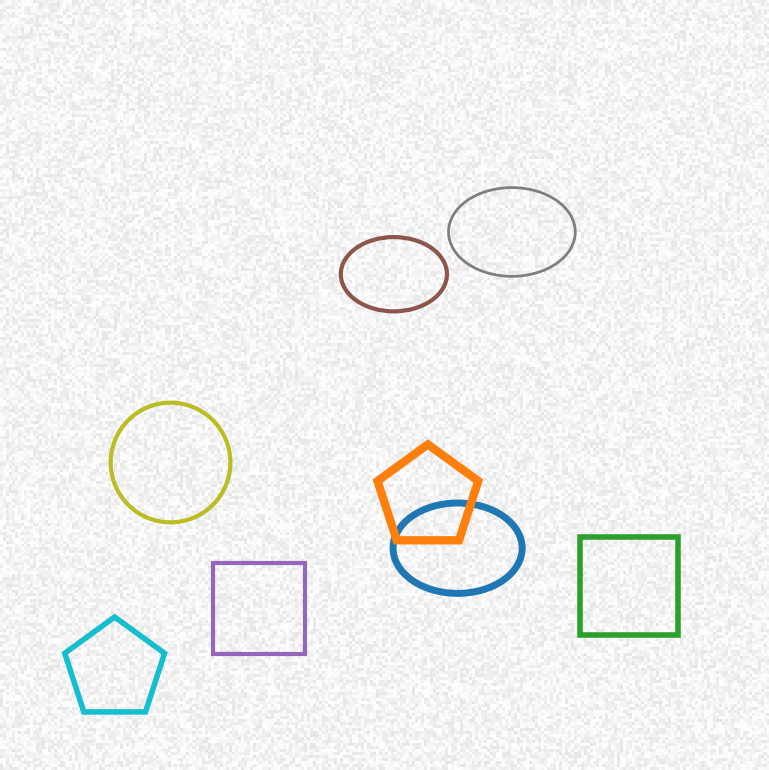[{"shape": "oval", "thickness": 2.5, "radius": 0.42, "center": [0.594, 0.288]}, {"shape": "pentagon", "thickness": 3, "radius": 0.34, "center": [0.556, 0.354]}, {"shape": "square", "thickness": 2, "radius": 0.32, "center": [0.817, 0.239]}, {"shape": "square", "thickness": 1.5, "radius": 0.3, "center": [0.337, 0.209]}, {"shape": "oval", "thickness": 1.5, "radius": 0.34, "center": [0.512, 0.644]}, {"shape": "oval", "thickness": 1, "radius": 0.41, "center": [0.665, 0.699]}, {"shape": "circle", "thickness": 1.5, "radius": 0.39, "center": [0.221, 0.399]}, {"shape": "pentagon", "thickness": 2, "radius": 0.34, "center": [0.149, 0.131]}]